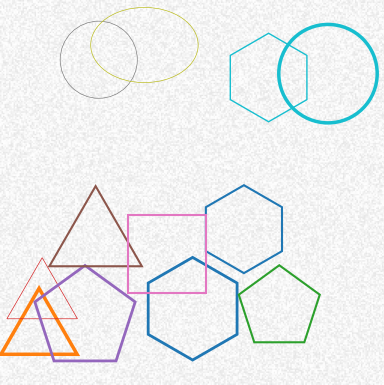[{"shape": "hexagon", "thickness": 1.5, "radius": 0.57, "center": [0.634, 0.405]}, {"shape": "hexagon", "thickness": 2, "radius": 0.67, "center": [0.5, 0.198]}, {"shape": "triangle", "thickness": 2.5, "radius": 0.57, "center": [0.101, 0.137]}, {"shape": "pentagon", "thickness": 1.5, "radius": 0.55, "center": [0.725, 0.2]}, {"shape": "triangle", "thickness": 0.5, "radius": 0.53, "center": [0.11, 0.225]}, {"shape": "pentagon", "thickness": 2, "radius": 0.69, "center": [0.221, 0.173]}, {"shape": "triangle", "thickness": 1.5, "radius": 0.69, "center": [0.248, 0.378]}, {"shape": "square", "thickness": 1.5, "radius": 0.51, "center": [0.434, 0.34]}, {"shape": "circle", "thickness": 0.5, "radius": 0.5, "center": [0.256, 0.845]}, {"shape": "oval", "thickness": 0.5, "radius": 0.7, "center": [0.375, 0.883]}, {"shape": "circle", "thickness": 2.5, "radius": 0.64, "center": [0.852, 0.809]}, {"shape": "hexagon", "thickness": 1, "radius": 0.57, "center": [0.698, 0.799]}]